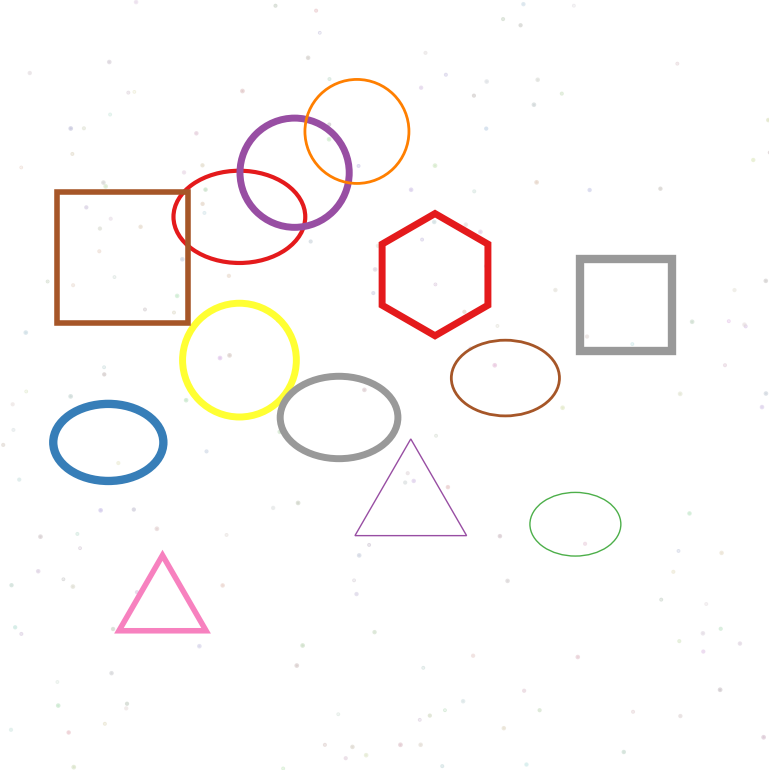[{"shape": "oval", "thickness": 1.5, "radius": 0.43, "center": [0.311, 0.718]}, {"shape": "hexagon", "thickness": 2.5, "radius": 0.4, "center": [0.565, 0.643]}, {"shape": "oval", "thickness": 3, "radius": 0.36, "center": [0.141, 0.425]}, {"shape": "oval", "thickness": 0.5, "radius": 0.3, "center": [0.747, 0.319]}, {"shape": "triangle", "thickness": 0.5, "radius": 0.42, "center": [0.533, 0.346]}, {"shape": "circle", "thickness": 2.5, "radius": 0.35, "center": [0.383, 0.776]}, {"shape": "circle", "thickness": 1, "radius": 0.34, "center": [0.464, 0.829]}, {"shape": "circle", "thickness": 2.5, "radius": 0.37, "center": [0.311, 0.532]}, {"shape": "oval", "thickness": 1, "radius": 0.35, "center": [0.656, 0.509]}, {"shape": "square", "thickness": 2, "radius": 0.43, "center": [0.159, 0.665]}, {"shape": "triangle", "thickness": 2, "radius": 0.33, "center": [0.211, 0.213]}, {"shape": "oval", "thickness": 2.5, "radius": 0.38, "center": [0.44, 0.458]}, {"shape": "square", "thickness": 3, "radius": 0.3, "center": [0.813, 0.604]}]